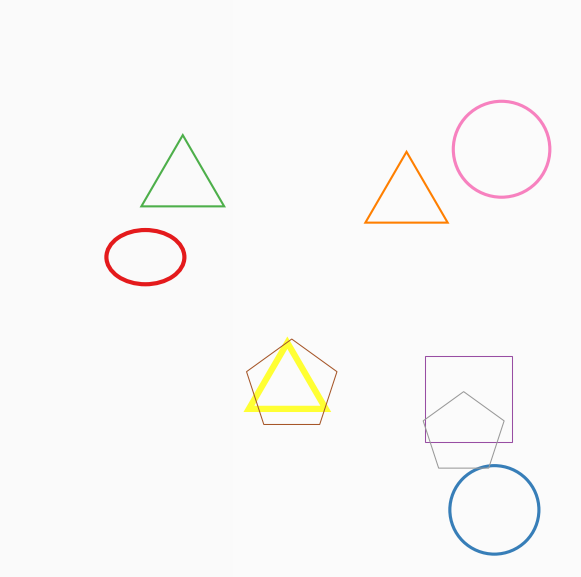[{"shape": "oval", "thickness": 2, "radius": 0.34, "center": [0.25, 0.554]}, {"shape": "circle", "thickness": 1.5, "radius": 0.38, "center": [0.851, 0.116]}, {"shape": "triangle", "thickness": 1, "radius": 0.41, "center": [0.314, 0.683]}, {"shape": "square", "thickness": 0.5, "radius": 0.37, "center": [0.806, 0.309]}, {"shape": "triangle", "thickness": 1, "radius": 0.41, "center": [0.699, 0.654]}, {"shape": "triangle", "thickness": 3, "radius": 0.38, "center": [0.494, 0.329]}, {"shape": "pentagon", "thickness": 0.5, "radius": 0.41, "center": [0.502, 0.33]}, {"shape": "circle", "thickness": 1.5, "radius": 0.42, "center": [0.863, 0.741]}, {"shape": "pentagon", "thickness": 0.5, "radius": 0.37, "center": [0.798, 0.248]}]